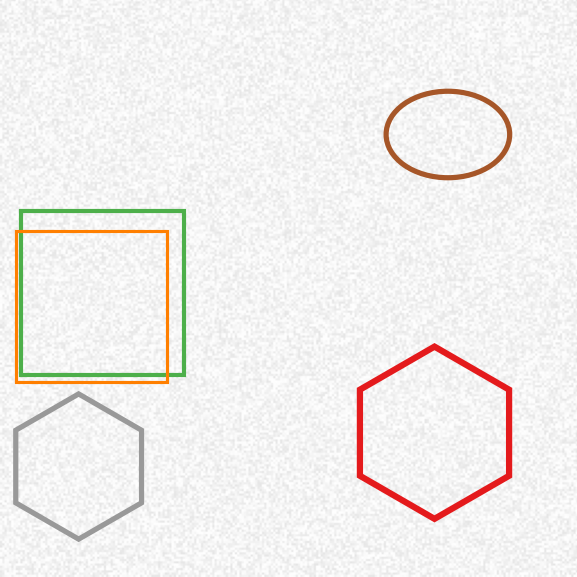[{"shape": "hexagon", "thickness": 3, "radius": 0.75, "center": [0.752, 0.25]}, {"shape": "square", "thickness": 2, "radius": 0.71, "center": [0.177, 0.492]}, {"shape": "square", "thickness": 1.5, "radius": 0.65, "center": [0.158, 0.469]}, {"shape": "oval", "thickness": 2.5, "radius": 0.53, "center": [0.776, 0.766]}, {"shape": "hexagon", "thickness": 2.5, "radius": 0.63, "center": [0.136, 0.191]}]